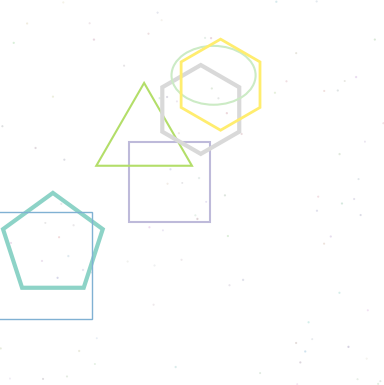[{"shape": "pentagon", "thickness": 3, "radius": 0.68, "center": [0.137, 0.363]}, {"shape": "square", "thickness": 1.5, "radius": 0.52, "center": [0.44, 0.526]}, {"shape": "square", "thickness": 1, "radius": 0.69, "center": [0.101, 0.31]}, {"shape": "triangle", "thickness": 1.5, "radius": 0.72, "center": [0.374, 0.641]}, {"shape": "hexagon", "thickness": 3, "radius": 0.58, "center": [0.522, 0.716]}, {"shape": "oval", "thickness": 1.5, "radius": 0.55, "center": [0.555, 0.804]}, {"shape": "hexagon", "thickness": 2, "radius": 0.59, "center": [0.573, 0.78]}]